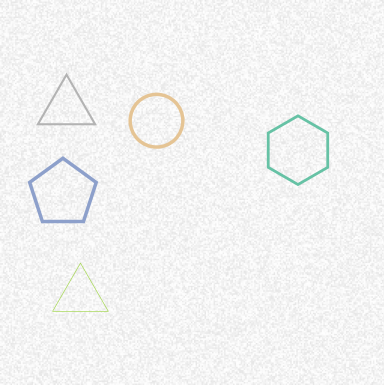[{"shape": "hexagon", "thickness": 2, "radius": 0.45, "center": [0.774, 0.61]}, {"shape": "pentagon", "thickness": 2.5, "radius": 0.45, "center": [0.163, 0.498]}, {"shape": "triangle", "thickness": 0.5, "radius": 0.42, "center": [0.209, 0.233]}, {"shape": "circle", "thickness": 2.5, "radius": 0.34, "center": [0.407, 0.686]}, {"shape": "triangle", "thickness": 1.5, "radius": 0.43, "center": [0.173, 0.72]}]